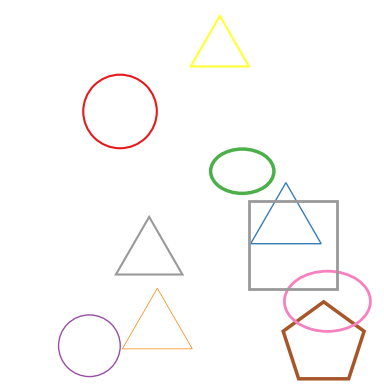[{"shape": "circle", "thickness": 1.5, "radius": 0.48, "center": [0.312, 0.71]}, {"shape": "triangle", "thickness": 1, "radius": 0.53, "center": [0.743, 0.42]}, {"shape": "oval", "thickness": 2.5, "radius": 0.41, "center": [0.629, 0.555]}, {"shape": "circle", "thickness": 1, "radius": 0.4, "center": [0.232, 0.102]}, {"shape": "triangle", "thickness": 0.5, "radius": 0.52, "center": [0.409, 0.146]}, {"shape": "triangle", "thickness": 1.5, "radius": 0.44, "center": [0.571, 0.871]}, {"shape": "pentagon", "thickness": 2.5, "radius": 0.55, "center": [0.841, 0.106]}, {"shape": "oval", "thickness": 2, "radius": 0.56, "center": [0.85, 0.217]}, {"shape": "square", "thickness": 2, "radius": 0.57, "center": [0.762, 0.364]}, {"shape": "triangle", "thickness": 1.5, "radius": 0.5, "center": [0.387, 0.337]}]